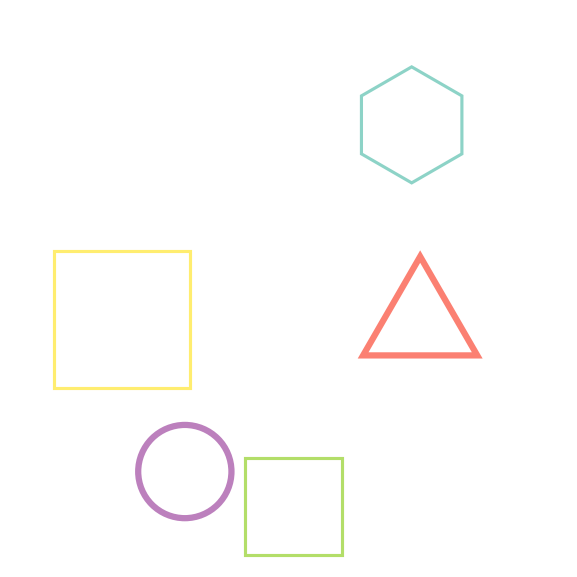[{"shape": "hexagon", "thickness": 1.5, "radius": 0.5, "center": [0.713, 0.783]}, {"shape": "triangle", "thickness": 3, "radius": 0.57, "center": [0.728, 0.441]}, {"shape": "square", "thickness": 1.5, "radius": 0.42, "center": [0.509, 0.122]}, {"shape": "circle", "thickness": 3, "radius": 0.4, "center": [0.32, 0.183]}, {"shape": "square", "thickness": 1.5, "radius": 0.59, "center": [0.212, 0.446]}]